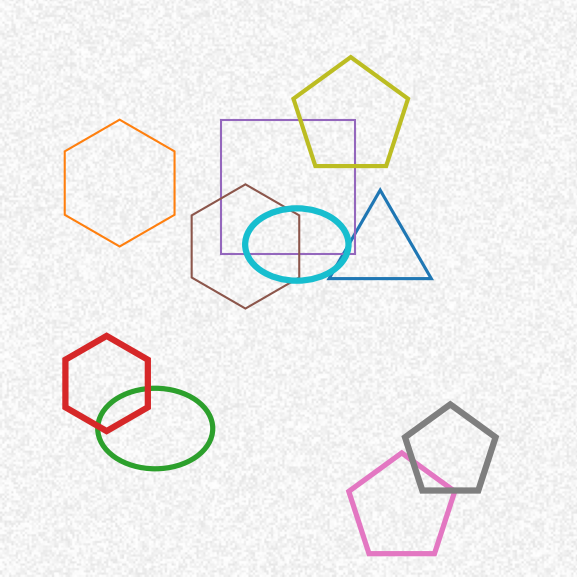[{"shape": "triangle", "thickness": 1.5, "radius": 0.51, "center": [0.658, 0.568]}, {"shape": "hexagon", "thickness": 1, "radius": 0.55, "center": [0.207, 0.682]}, {"shape": "oval", "thickness": 2.5, "radius": 0.5, "center": [0.269, 0.257]}, {"shape": "hexagon", "thickness": 3, "radius": 0.41, "center": [0.185, 0.335]}, {"shape": "square", "thickness": 1, "radius": 0.58, "center": [0.499, 0.676]}, {"shape": "hexagon", "thickness": 1, "radius": 0.54, "center": [0.425, 0.572]}, {"shape": "pentagon", "thickness": 2.5, "radius": 0.48, "center": [0.696, 0.118]}, {"shape": "pentagon", "thickness": 3, "radius": 0.41, "center": [0.78, 0.216]}, {"shape": "pentagon", "thickness": 2, "radius": 0.52, "center": [0.607, 0.796]}, {"shape": "oval", "thickness": 3, "radius": 0.45, "center": [0.514, 0.576]}]